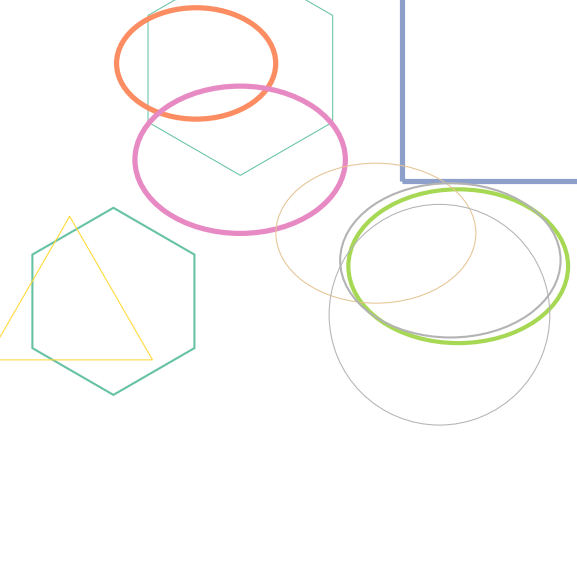[{"shape": "hexagon", "thickness": 1, "radius": 0.81, "center": [0.196, 0.477]}, {"shape": "hexagon", "thickness": 0.5, "radius": 0.92, "center": [0.416, 0.88]}, {"shape": "oval", "thickness": 2.5, "radius": 0.69, "center": [0.34, 0.889]}, {"shape": "square", "thickness": 2.5, "radius": 0.9, "center": [0.876, 0.866]}, {"shape": "oval", "thickness": 2.5, "radius": 0.91, "center": [0.416, 0.722]}, {"shape": "oval", "thickness": 2, "radius": 0.95, "center": [0.793, 0.538]}, {"shape": "triangle", "thickness": 0.5, "radius": 0.83, "center": [0.121, 0.459]}, {"shape": "oval", "thickness": 0.5, "radius": 0.87, "center": [0.651, 0.595]}, {"shape": "circle", "thickness": 0.5, "radius": 0.96, "center": [0.761, 0.454]}, {"shape": "oval", "thickness": 1, "radius": 0.95, "center": [0.78, 0.548]}]